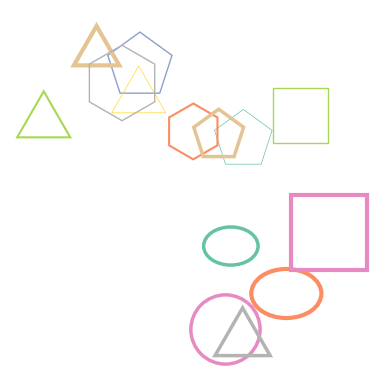[{"shape": "pentagon", "thickness": 0.5, "radius": 0.39, "center": [0.632, 0.637]}, {"shape": "oval", "thickness": 2.5, "radius": 0.35, "center": [0.6, 0.361]}, {"shape": "oval", "thickness": 3, "radius": 0.46, "center": [0.744, 0.238]}, {"shape": "hexagon", "thickness": 1.5, "radius": 0.36, "center": [0.502, 0.659]}, {"shape": "pentagon", "thickness": 1, "radius": 0.44, "center": [0.363, 0.829]}, {"shape": "square", "thickness": 3, "radius": 0.49, "center": [0.854, 0.396]}, {"shape": "circle", "thickness": 2.5, "radius": 0.45, "center": [0.586, 0.144]}, {"shape": "triangle", "thickness": 1.5, "radius": 0.4, "center": [0.114, 0.683]}, {"shape": "square", "thickness": 1, "radius": 0.36, "center": [0.78, 0.7]}, {"shape": "triangle", "thickness": 0.5, "radius": 0.41, "center": [0.36, 0.748]}, {"shape": "triangle", "thickness": 3, "radius": 0.34, "center": [0.251, 0.864]}, {"shape": "pentagon", "thickness": 2.5, "radius": 0.34, "center": [0.568, 0.648]}, {"shape": "hexagon", "thickness": 1, "radius": 0.49, "center": [0.317, 0.785]}, {"shape": "triangle", "thickness": 2.5, "radius": 0.41, "center": [0.63, 0.118]}]